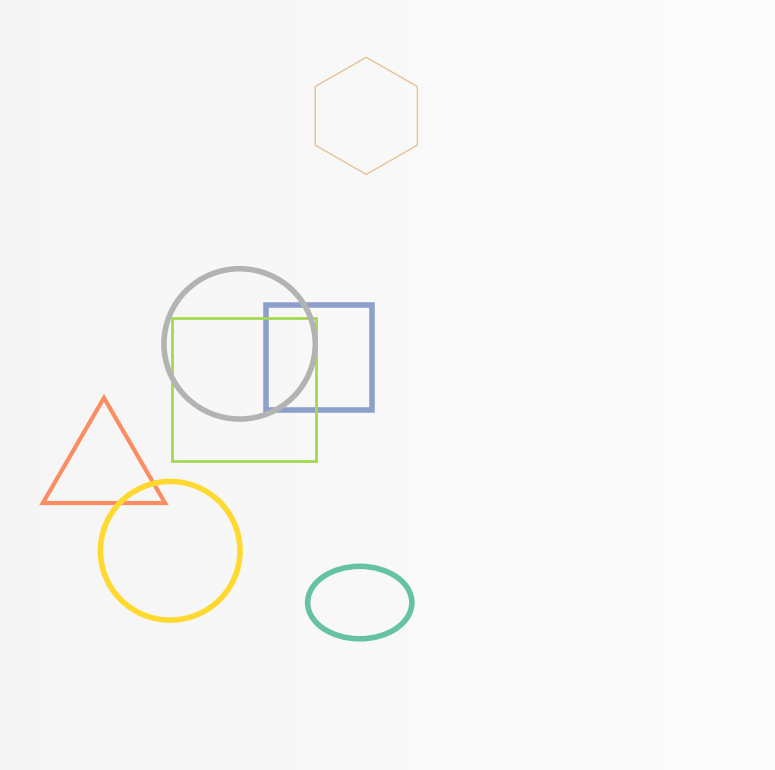[{"shape": "oval", "thickness": 2, "radius": 0.34, "center": [0.464, 0.217]}, {"shape": "triangle", "thickness": 1.5, "radius": 0.46, "center": [0.134, 0.392]}, {"shape": "square", "thickness": 2, "radius": 0.34, "center": [0.412, 0.536]}, {"shape": "square", "thickness": 1, "radius": 0.47, "center": [0.315, 0.494]}, {"shape": "circle", "thickness": 2, "radius": 0.45, "center": [0.22, 0.285]}, {"shape": "hexagon", "thickness": 0.5, "radius": 0.38, "center": [0.473, 0.85]}, {"shape": "circle", "thickness": 2, "radius": 0.49, "center": [0.309, 0.553]}]